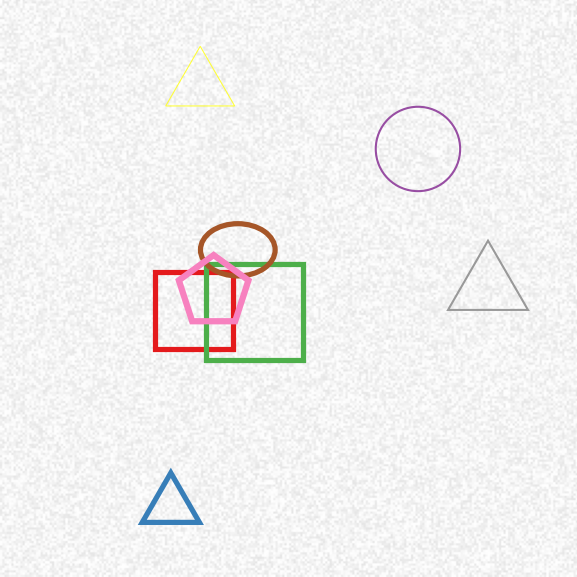[{"shape": "square", "thickness": 2.5, "radius": 0.33, "center": [0.336, 0.462]}, {"shape": "triangle", "thickness": 2.5, "radius": 0.29, "center": [0.296, 0.123]}, {"shape": "square", "thickness": 2.5, "radius": 0.42, "center": [0.44, 0.459]}, {"shape": "circle", "thickness": 1, "radius": 0.37, "center": [0.724, 0.741]}, {"shape": "triangle", "thickness": 0.5, "radius": 0.34, "center": [0.347, 0.85]}, {"shape": "oval", "thickness": 2.5, "radius": 0.32, "center": [0.412, 0.567]}, {"shape": "pentagon", "thickness": 3, "radius": 0.32, "center": [0.37, 0.494]}, {"shape": "triangle", "thickness": 1, "radius": 0.4, "center": [0.845, 0.502]}]